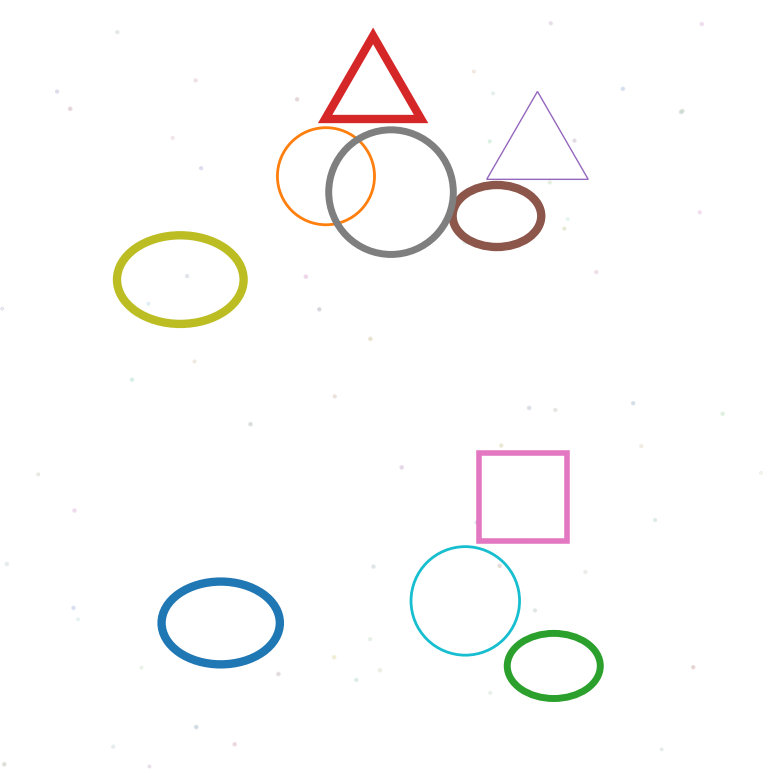[{"shape": "oval", "thickness": 3, "radius": 0.38, "center": [0.287, 0.191]}, {"shape": "circle", "thickness": 1, "radius": 0.32, "center": [0.423, 0.771]}, {"shape": "oval", "thickness": 2.5, "radius": 0.3, "center": [0.719, 0.135]}, {"shape": "triangle", "thickness": 3, "radius": 0.36, "center": [0.485, 0.881]}, {"shape": "triangle", "thickness": 0.5, "radius": 0.38, "center": [0.698, 0.805]}, {"shape": "oval", "thickness": 3, "radius": 0.29, "center": [0.645, 0.719]}, {"shape": "square", "thickness": 2, "radius": 0.29, "center": [0.68, 0.354]}, {"shape": "circle", "thickness": 2.5, "radius": 0.4, "center": [0.508, 0.75]}, {"shape": "oval", "thickness": 3, "radius": 0.41, "center": [0.234, 0.637]}, {"shape": "circle", "thickness": 1, "radius": 0.35, "center": [0.604, 0.22]}]